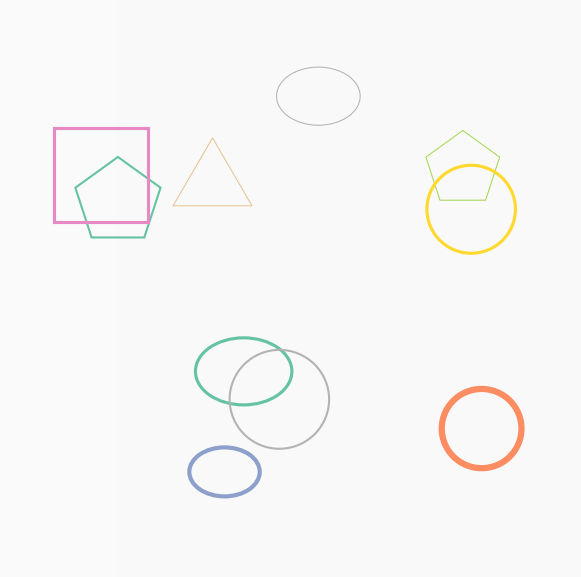[{"shape": "pentagon", "thickness": 1, "radius": 0.39, "center": [0.203, 0.65]}, {"shape": "oval", "thickness": 1.5, "radius": 0.41, "center": [0.419, 0.356]}, {"shape": "circle", "thickness": 3, "radius": 0.34, "center": [0.829, 0.257]}, {"shape": "oval", "thickness": 2, "radius": 0.3, "center": [0.386, 0.182]}, {"shape": "square", "thickness": 1.5, "radius": 0.41, "center": [0.174, 0.696]}, {"shape": "pentagon", "thickness": 0.5, "radius": 0.33, "center": [0.796, 0.706]}, {"shape": "circle", "thickness": 1.5, "radius": 0.38, "center": [0.811, 0.637]}, {"shape": "triangle", "thickness": 0.5, "radius": 0.39, "center": [0.366, 0.682]}, {"shape": "circle", "thickness": 1, "radius": 0.43, "center": [0.481, 0.308]}, {"shape": "oval", "thickness": 0.5, "radius": 0.36, "center": [0.548, 0.833]}]